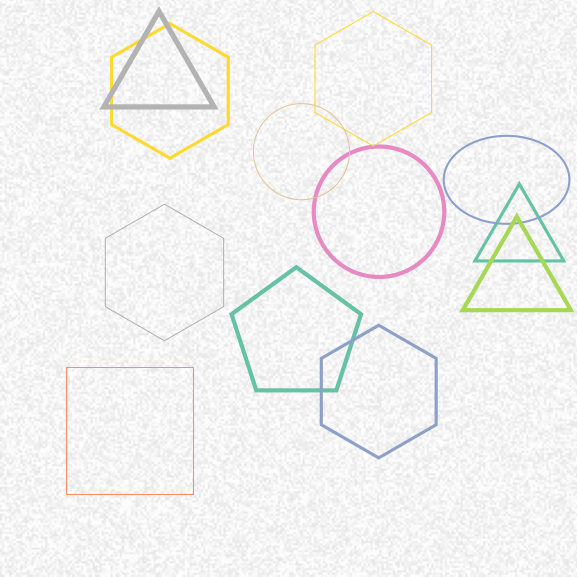[{"shape": "pentagon", "thickness": 2, "radius": 0.59, "center": [0.513, 0.419]}, {"shape": "triangle", "thickness": 1.5, "radius": 0.44, "center": [0.899, 0.592]}, {"shape": "square", "thickness": 0.5, "radius": 0.55, "center": [0.224, 0.254]}, {"shape": "hexagon", "thickness": 1.5, "radius": 0.57, "center": [0.656, 0.321]}, {"shape": "oval", "thickness": 1, "radius": 0.54, "center": [0.877, 0.688]}, {"shape": "circle", "thickness": 2, "radius": 0.56, "center": [0.656, 0.632]}, {"shape": "triangle", "thickness": 2, "radius": 0.54, "center": [0.895, 0.516]}, {"shape": "hexagon", "thickness": 0.5, "radius": 0.58, "center": [0.646, 0.863]}, {"shape": "hexagon", "thickness": 1.5, "radius": 0.58, "center": [0.294, 0.842]}, {"shape": "circle", "thickness": 0.5, "radius": 0.42, "center": [0.522, 0.737]}, {"shape": "hexagon", "thickness": 0.5, "radius": 0.59, "center": [0.285, 0.527]}, {"shape": "triangle", "thickness": 2.5, "radius": 0.55, "center": [0.275, 0.869]}]